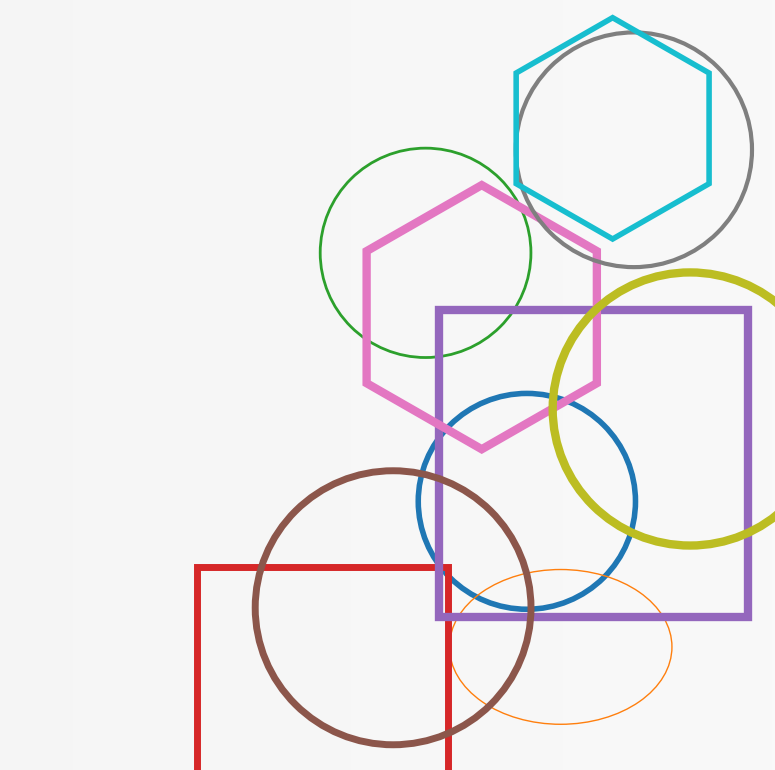[{"shape": "circle", "thickness": 2, "radius": 0.7, "center": [0.68, 0.349]}, {"shape": "oval", "thickness": 0.5, "radius": 0.72, "center": [0.723, 0.16]}, {"shape": "circle", "thickness": 1, "radius": 0.68, "center": [0.549, 0.672]}, {"shape": "square", "thickness": 2.5, "radius": 0.81, "center": [0.416, 0.102]}, {"shape": "square", "thickness": 3, "radius": 1.0, "center": [0.766, 0.398]}, {"shape": "circle", "thickness": 2.5, "radius": 0.89, "center": [0.507, 0.211]}, {"shape": "hexagon", "thickness": 3, "radius": 0.86, "center": [0.622, 0.588]}, {"shape": "circle", "thickness": 1.5, "radius": 0.76, "center": [0.818, 0.805]}, {"shape": "circle", "thickness": 3, "radius": 0.89, "center": [0.89, 0.469]}, {"shape": "hexagon", "thickness": 2, "radius": 0.72, "center": [0.79, 0.833]}]